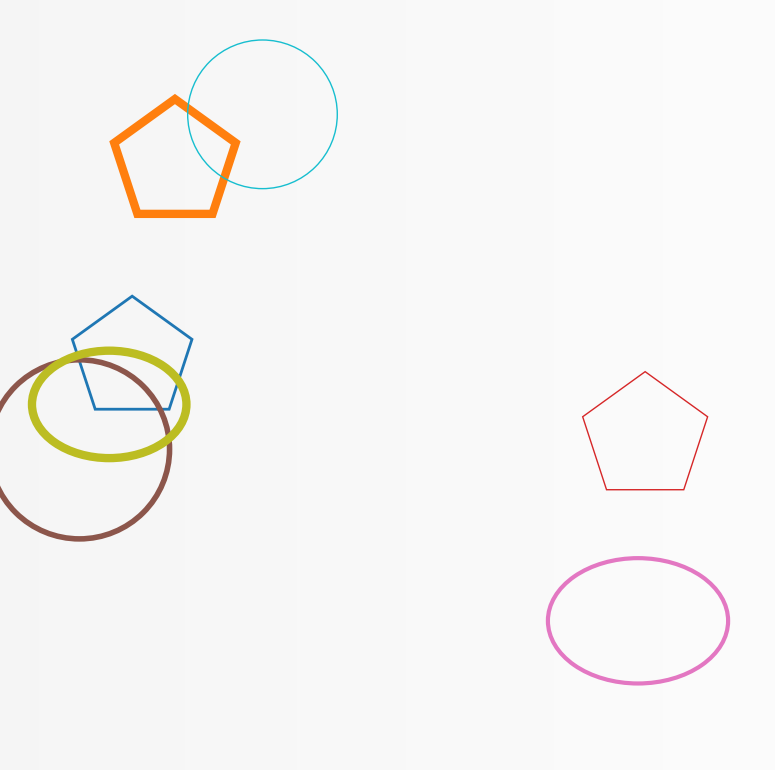[{"shape": "pentagon", "thickness": 1, "radius": 0.41, "center": [0.171, 0.534]}, {"shape": "pentagon", "thickness": 3, "radius": 0.41, "center": [0.226, 0.789]}, {"shape": "pentagon", "thickness": 0.5, "radius": 0.42, "center": [0.832, 0.433]}, {"shape": "circle", "thickness": 2, "radius": 0.58, "center": [0.103, 0.416]}, {"shape": "oval", "thickness": 1.5, "radius": 0.58, "center": [0.823, 0.194]}, {"shape": "oval", "thickness": 3, "radius": 0.5, "center": [0.141, 0.475]}, {"shape": "circle", "thickness": 0.5, "radius": 0.48, "center": [0.339, 0.852]}]